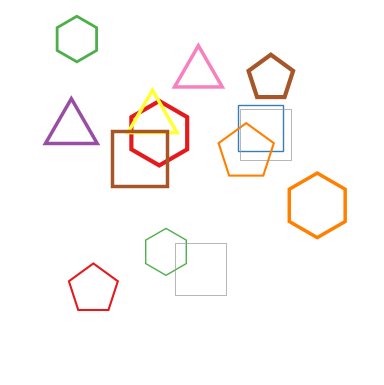[{"shape": "hexagon", "thickness": 3, "radius": 0.42, "center": [0.414, 0.654]}, {"shape": "pentagon", "thickness": 1.5, "radius": 0.33, "center": [0.243, 0.249]}, {"shape": "square", "thickness": 1, "radius": 0.3, "center": [0.677, 0.668]}, {"shape": "hexagon", "thickness": 2, "radius": 0.3, "center": [0.2, 0.899]}, {"shape": "hexagon", "thickness": 1, "radius": 0.3, "center": [0.431, 0.346]}, {"shape": "triangle", "thickness": 2.5, "radius": 0.39, "center": [0.185, 0.666]}, {"shape": "hexagon", "thickness": 2.5, "radius": 0.42, "center": [0.824, 0.467]}, {"shape": "pentagon", "thickness": 1.5, "radius": 0.38, "center": [0.64, 0.605]}, {"shape": "triangle", "thickness": 2.5, "radius": 0.37, "center": [0.396, 0.692]}, {"shape": "pentagon", "thickness": 3, "radius": 0.3, "center": [0.703, 0.797]}, {"shape": "square", "thickness": 2.5, "radius": 0.35, "center": [0.362, 0.588]}, {"shape": "triangle", "thickness": 2.5, "radius": 0.36, "center": [0.515, 0.81]}, {"shape": "square", "thickness": 0.5, "radius": 0.34, "center": [0.52, 0.302]}, {"shape": "square", "thickness": 0.5, "radius": 0.33, "center": [0.69, 0.652]}]